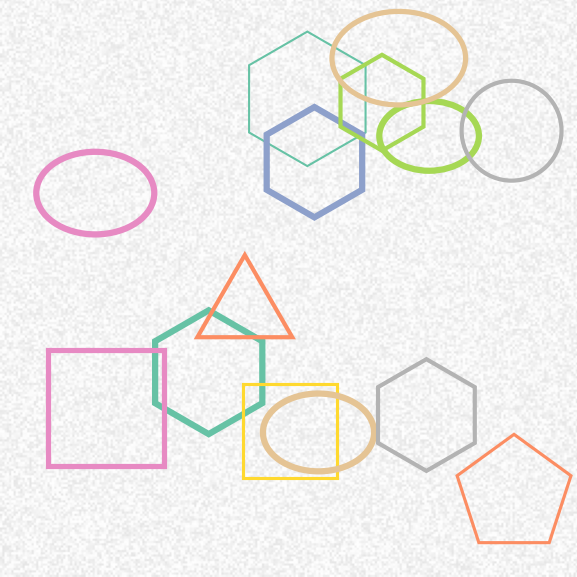[{"shape": "hexagon", "thickness": 3, "radius": 0.54, "center": [0.361, 0.355]}, {"shape": "hexagon", "thickness": 1, "radius": 0.58, "center": [0.532, 0.828]}, {"shape": "pentagon", "thickness": 1.5, "radius": 0.52, "center": [0.89, 0.143]}, {"shape": "triangle", "thickness": 2, "radius": 0.47, "center": [0.424, 0.463]}, {"shape": "hexagon", "thickness": 3, "radius": 0.48, "center": [0.544, 0.718]}, {"shape": "oval", "thickness": 3, "radius": 0.51, "center": [0.165, 0.665]}, {"shape": "square", "thickness": 2.5, "radius": 0.5, "center": [0.183, 0.292]}, {"shape": "oval", "thickness": 3, "radius": 0.43, "center": [0.743, 0.764]}, {"shape": "hexagon", "thickness": 2, "radius": 0.41, "center": [0.661, 0.821]}, {"shape": "square", "thickness": 1.5, "radius": 0.41, "center": [0.502, 0.252]}, {"shape": "oval", "thickness": 2.5, "radius": 0.58, "center": [0.691, 0.898]}, {"shape": "oval", "thickness": 3, "radius": 0.48, "center": [0.552, 0.25]}, {"shape": "hexagon", "thickness": 2, "radius": 0.48, "center": [0.738, 0.28]}, {"shape": "circle", "thickness": 2, "radius": 0.43, "center": [0.886, 0.773]}]